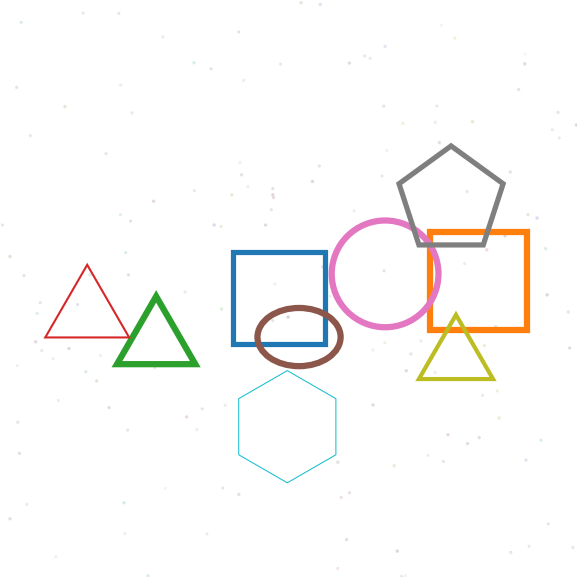[{"shape": "square", "thickness": 2.5, "radius": 0.4, "center": [0.484, 0.483]}, {"shape": "square", "thickness": 3, "radius": 0.42, "center": [0.828, 0.512]}, {"shape": "triangle", "thickness": 3, "radius": 0.39, "center": [0.27, 0.408]}, {"shape": "triangle", "thickness": 1, "radius": 0.42, "center": [0.151, 0.457]}, {"shape": "oval", "thickness": 3, "radius": 0.36, "center": [0.518, 0.415]}, {"shape": "circle", "thickness": 3, "radius": 0.46, "center": [0.667, 0.525]}, {"shape": "pentagon", "thickness": 2.5, "radius": 0.47, "center": [0.781, 0.652]}, {"shape": "triangle", "thickness": 2, "radius": 0.37, "center": [0.79, 0.38]}, {"shape": "hexagon", "thickness": 0.5, "radius": 0.49, "center": [0.497, 0.26]}]